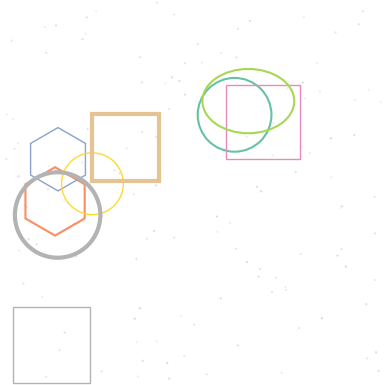[{"shape": "circle", "thickness": 1.5, "radius": 0.48, "center": [0.609, 0.702]}, {"shape": "hexagon", "thickness": 1.5, "radius": 0.44, "center": [0.143, 0.477]}, {"shape": "hexagon", "thickness": 1, "radius": 0.41, "center": [0.151, 0.586]}, {"shape": "square", "thickness": 1, "radius": 0.48, "center": [0.682, 0.682]}, {"shape": "oval", "thickness": 1.5, "radius": 0.6, "center": [0.645, 0.737]}, {"shape": "circle", "thickness": 1, "radius": 0.4, "center": [0.24, 0.523]}, {"shape": "square", "thickness": 3, "radius": 0.43, "center": [0.326, 0.617]}, {"shape": "square", "thickness": 1, "radius": 0.5, "center": [0.134, 0.104]}, {"shape": "circle", "thickness": 3, "radius": 0.55, "center": [0.15, 0.442]}]